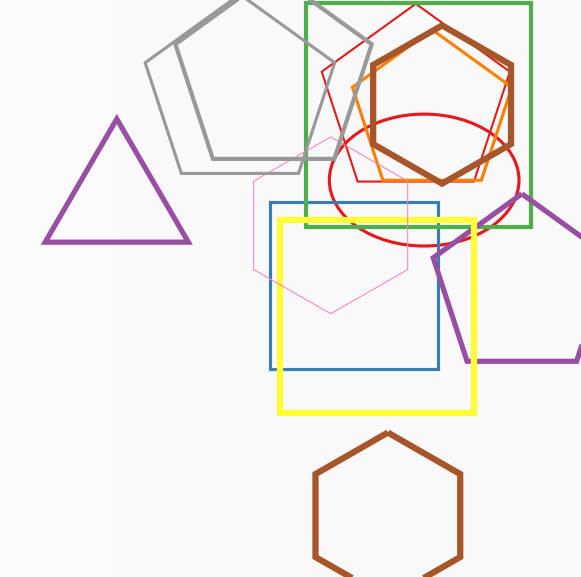[{"shape": "pentagon", "thickness": 1, "radius": 0.85, "center": [0.715, 0.822]}, {"shape": "oval", "thickness": 1.5, "radius": 0.82, "center": [0.73, 0.687]}, {"shape": "square", "thickness": 1.5, "radius": 0.72, "center": [0.608, 0.504]}, {"shape": "square", "thickness": 2, "radius": 0.97, "center": [0.72, 0.799]}, {"shape": "triangle", "thickness": 2.5, "radius": 0.71, "center": [0.201, 0.651]}, {"shape": "pentagon", "thickness": 2.5, "radius": 0.8, "center": [0.898, 0.503]}, {"shape": "pentagon", "thickness": 1.5, "radius": 0.72, "center": [0.743, 0.804]}, {"shape": "square", "thickness": 3, "radius": 0.84, "center": [0.648, 0.451]}, {"shape": "hexagon", "thickness": 3, "radius": 0.68, "center": [0.761, 0.818]}, {"shape": "hexagon", "thickness": 3, "radius": 0.72, "center": [0.667, 0.106]}, {"shape": "hexagon", "thickness": 0.5, "radius": 0.77, "center": [0.569, 0.609]}, {"shape": "pentagon", "thickness": 1.5, "radius": 0.86, "center": [0.413, 0.838]}, {"shape": "pentagon", "thickness": 2, "radius": 0.89, "center": [0.471, 0.868]}]